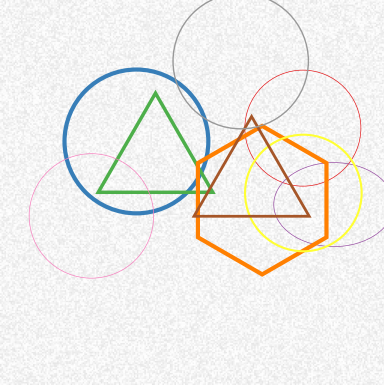[{"shape": "circle", "thickness": 0.5, "radius": 0.75, "center": [0.787, 0.667]}, {"shape": "circle", "thickness": 3, "radius": 0.93, "center": [0.354, 0.633]}, {"shape": "triangle", "thickness": 2.5, "radius": 0.86, "center": [0.404, 0.586]}, {"shape": "oval", "thickness": 0.5, "radius": 0.78, "center": [0.867, 0.469]}, {"shape": "hexagon", "thickness": 3, "radius": 0.96, "center": [0.681, 0.48]}, {"shape": "circle", "thickness": 1.5, "radius": 0.76, "center": [0.788, 0.499]}, {"shape": "triangle", "thickness": 2, "radius": 0.86, "center": [0.653, 0.525]}, {"shape": "circle", "thickness": 0.5, "radius": 0.81, "center": [0.237, 0.439]}, {"shape": "circle", "thickness": 1, "radius": 0.88, "center": [0.625, 0.841]}]